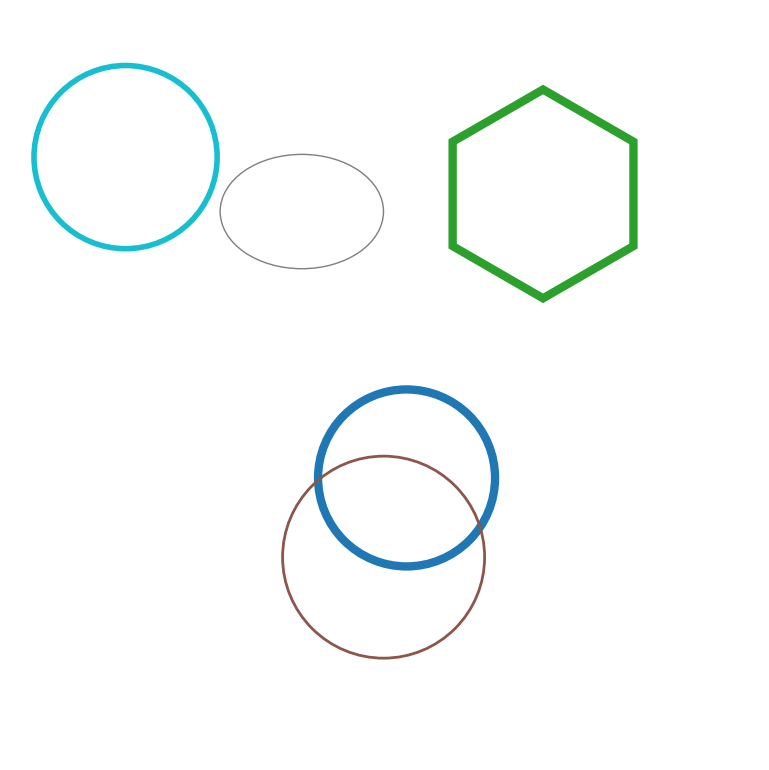[{"shape": "circle", "thickness": 3, "radius": 0.57, "center": [0.528, 0.379]}, {"shape": "hexagon", "thickness": 3, "radius": 0.68, "center": [0.705, 0.748]}, {"shape": "circle", "thickness": 1, "radius": 0.66, "center": [0.498, 0.276]}, {"shape": "oval", "thickness": 0.5, "radius": 0.53, "center": [0.392, 0.725]}, {"shape": "circle", "thickness": 2, "radius": 0.59, "center": [0.163, 0.796]}]